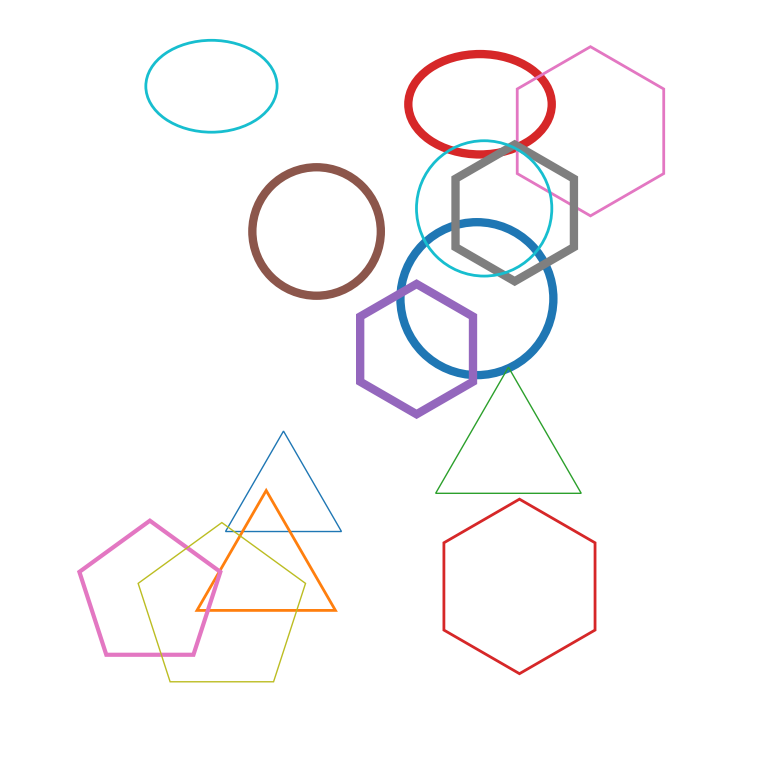[{"shape": "triangle", "thickness": 0.5, "radius": 0.43, "center": [0.368, 0.353]}, {"shape": "circle", "thickness": 3, "radius": 0.5, "center": [0.619, 0.612]}, {"shape": "triangle", "thickness": 1, "radius": 0.52, "center": [0.346, 0.259]}, {"shape": "triangle", "thickness": 0.5, "radius": 0.55, "center": [0.66, 0.414]}, {"shape": "oval", "thickness": 3, "radius": 0.47, "center": [0.623, 0.865]}, {"shape": "hexagon", "thickness": 1, "radius": 0.57, "center": [0.675, 0.238]}, {"shape": "hexagon", "thickness": 3, "radius": 0.42, "center": [0.541, 0.547]}, {"shape": "circle", "thickness": 3, "radius": 0.42, "center": [0.411, 0.699]}, {"shape": "hexagon", "thickness": 1, "radius": 0.55, "center": [0.767, 0.83]}, {"shape": "pentagon", "thickness": 1.5, "radius": 0.48, "center": [0.195, 0.228]}, {"shape": "hexagon", "thickness": 3, "radius": 0.44, "center": [0.668, 0.723]}, {"shape": "pentagon", "thickness": 0.5, "radius": 0.57, "center": [0.288, 0.207]}, {"shape": "oval", "thickness": 1, "radius": 0.43, "center": [0.275, 0.888]}, {"shape": "circle", "thickness": 1, "radius": 0.44, "center": [0.629, 0.729]}]